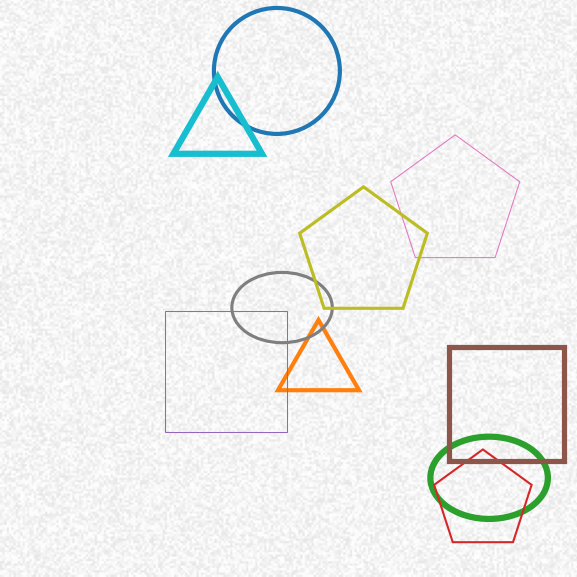[{"shape": "circle", "thickness": 2, "radius": 0.55, "center": [0.479, 0.876]}, {"shape": "triangle", "thickness": 2, "radius": 0.41, "center": [0.552, 0.364]}, {"shape": "oval", "thickness": 3, "radius": 0.51, "center": [0.847, 0.172]}, {"shape": "pentagon", "thickness": 1, "radius": 0.44, "center": [0.836, 0.132]}, {"shape": "square", "thickness": 0.5, "radius": 0.53, "center": [0.392, 0.356]}, {"shape": "square", "thickness": 2.5, "radius": 0.5, "center": [0.877, 0.3]}, {"shape": "pentagon", "thickness": 0.5, "radius": 0.59, "center": [0.788, 0.648]}, {"shape": "oval", "thickness": 1.5, "radius": 0.43, "center": [0.488, 0.467]}, {"shape": "pentagon", "thickness": 1.5, "radius": 0.58, "center": [0.629, 0.559]}, {"shape": "triangle", "thickness": 3, "radius": 0.44, "center": [0.377, 0.777]}]